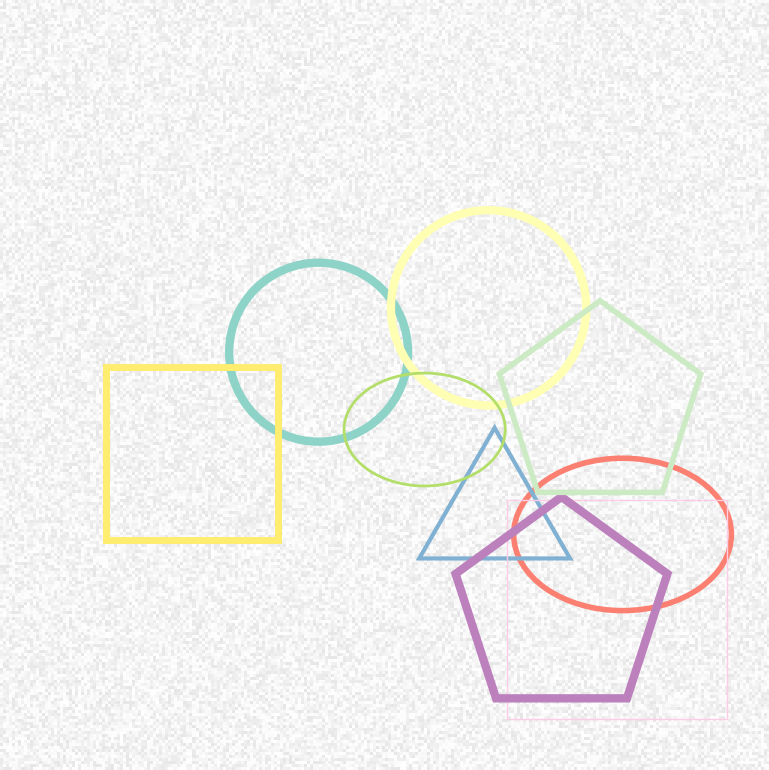[{"shape": "circle", "thickness": 3, "radius": 0.58, "center": [0.414, 0.543]}, {"shape": "circle", "thickness": 3, "radius": 0.63, "center": [0.635, 0.6]}, {"shape": "oval", "thickness": 2, "radius": 0.71, "center": [0.809, 0.306]}, {"shape": "triangle", "thickness": 1.5, "radius": 0.57, "center": [0.642, 0.331]}, {"shape": "oval", "thickness": 1, "radius": 0.52, "center": [0.552, 0.442]}, {"shape": "square", "thickness": 0.5, "radius": 0.71, "center": [0.802, 0.209]}, {"shape": "pentagon", "thickness": 3, "radius": 0.72, "center": [0.729, 0.21]}, {"shape": "pentagon", "thickness": 2, "radius": 0.69, "center": [0.779, 0.472]}, {"shape": "square", "thickness": 2.5, "radius": 0.56, "center": [0.25, 0.411]}]